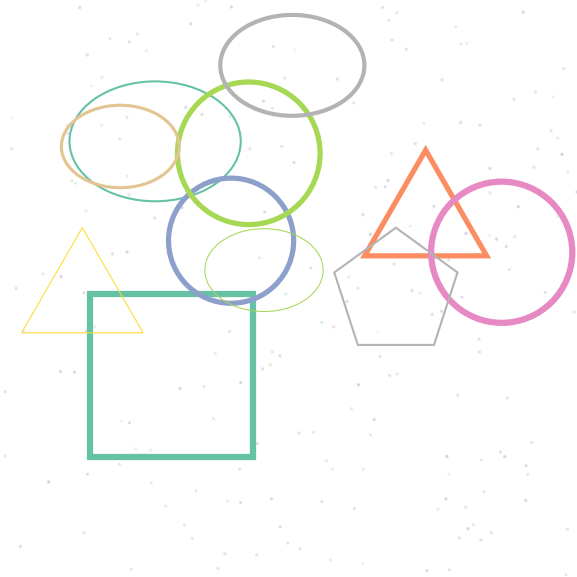[{"shape": "square", "thickness": 3, "radius": 0.7, "center": [0.297, 0.349]}, {"shape": "oval", "thickness": 1, "radius": 0.74, "center": [0.269, 0.754]}, {"shape": "triangle", "thickness": 2.5, "radius": 0.61, "center": [0.737, 0.617]}, {"shape": "circle", "thickness": 2.5, "radius": 0.54, "center": [0.4, 0.582]}, {"shape": "circle", "thickness": 3, "radius": 0.61, "center": [0.869, 0.562]}, {"shape": "circle", "thickness": 2.5, "radius": 0.62, "center": [0.431, 0.734]}, {"shape": "oval", "thickness": 0.5, "radius": 0.51, "center": [0.457, 0.531]}, {"shape": "triangle", "thickness": 0.5, "radius": 0.61, "center": [0.143, 0.484]}, {"shape": "oval", "thickness": 1.5, "radius": 0.51, "center": [0.208, 0.745]}, {"shape": "pentagon", "thickness": 1, "radius": 0.56, "center": [0.686, 0.493]}, {"shape": "oval", "thickness": 2, "radius": 0.62, "center": [0.506, 0.886]}]